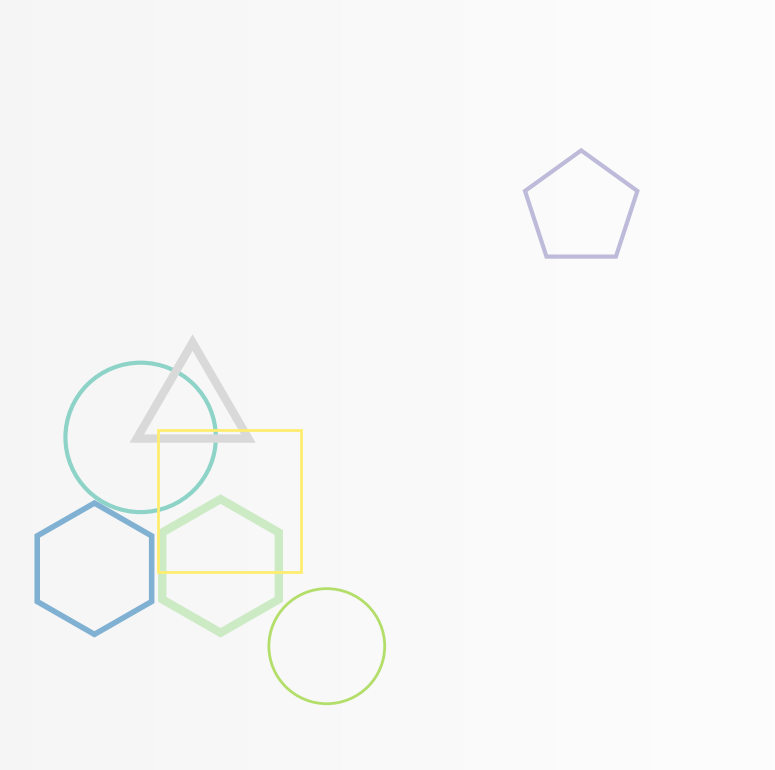[{"shape": "circle", "thickness": 1.5, "radius": 0.49, "center": [0.181, 0.432]}, {"shape": "pentagon", "thickness": 1.5, "radius": 0.38, "center": [0.75, 0.728]}, {"shape": "hexagon", "thickness": 2, "radius": 0.43, "center": [0.122, 0.261]}, {"shape": "circle", "thickness": 1, "radius": 0.37, "center": [0.422, 0.161]}, {"shape": "triangle", "thickness": 3, "radius": 0.42, "center": [0.248, 0.472]}, {"shape": "hexagon", "thickness": 3, "radius": 0.43, "center": [0.285, 0.265]}, {"shape": "square", "thickness": 1, "radius": 0.46, "center": [0.297, 0.349]}]